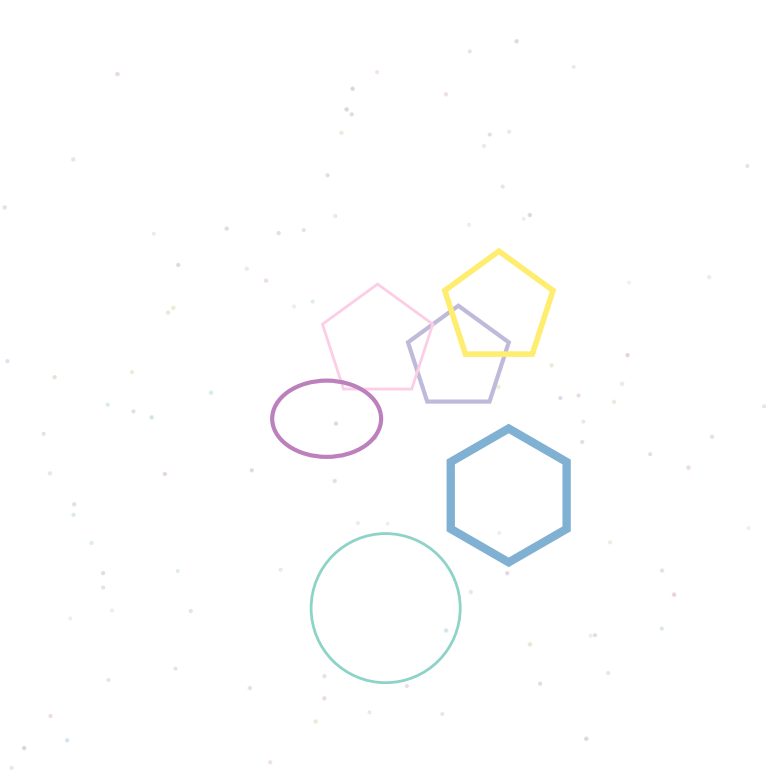[{"shape": "circle", "thickness": 1, "radius": 0.48, "center": [0.501, 0.21]}, {"shape": "pentagon", "thickness": 1.5, "radius": 0.34, "center": [0.595, 0.534]}, {"shape": "hexagon", "thickness": 3, "radius": 0.43, "center": [0.661, 0.357]}, {"shape": "pentagon", "thickness": 1, "radius": 0.38, "center": [0.49, 0.556]}, {"shape": "oval", "thickness": 1.5, "radius": 0.35, "center": [0.424, 0.456]}, {"shape": "pentagon", "thickness": 2, "radius": 0.37, "center": [0.648, 0.6]}]